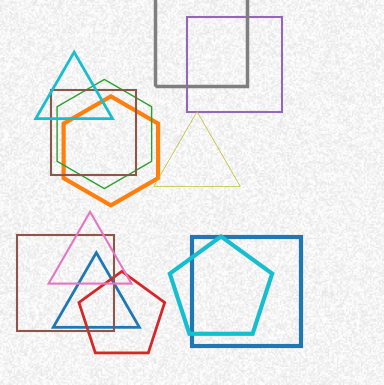[{"shape": "square", "thickness": 3, "radius": 0.71, "center": [0.64, 0.243]}, {"shape": "triangle", "thickness": 2, "radius": 0.65, "center": [0.25, 0.214]}, {"shape": "hexagon", "thickness": 3, "radius": 0.71, "center": [0.288, 0.608]}, {"shape": "hexagon", "thickness": 1, "radius": 0.71, "center": [0.271, 0.652]}, {"shape": "pentagon", "thickness": 2, "radius": 0.59, "center": [0.316, 0.178]}, {"shape": "square", "thickness": 1.5, "radius": 0.62, "center": [0.609, 0.832]}, {"shape": "square", "thickness": 1.5, "radius": 0.55, "center": [0.243, 0.656]}, {"shape": "square", "thickness": 1.5, "radius": 0.63, "center": [0.17, 0.265]}, {"shape": "triangle", "thickness": 1.5, "radius": 0.62, "center": [0.234, 0.326]}, {"shape": "square", "thickness": 2.5, "radius": 0.59, "center": [0.522, 0.894]}, {"shape": "triangle", "thickness": 0.5, "radius": 0.65, "center": [0.512, 0.581]}, {"shape": "triangle", "thickness": 2, "radius": 0.58, "center": [0.193, 0.749]}, {"shape": "pentagon", "thickness": 3, "radius": 0.7, "center": [0.574, 0.246]}]